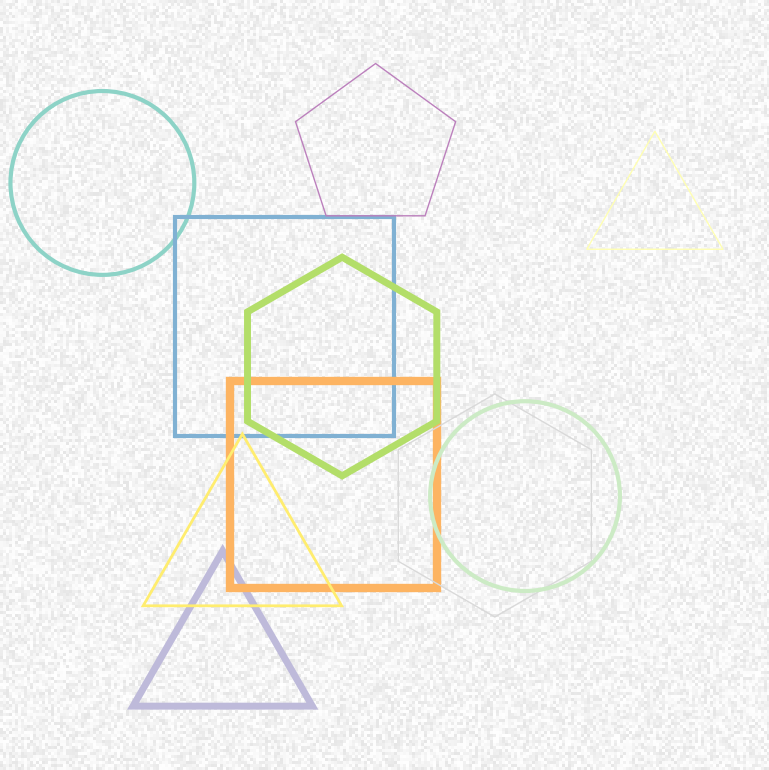[{"shape": "circle", "thickness": 1.5, "radius": 0.6, "center": [0.133, 0.762]}, {"shape": "triangle", "thickness": 0.5, "radius": 0.51, "center": [0.85, 0.727]}, {"shape": "triangle", "thickness": 2.5, "radius": 0.67, "center": [0.289, 0.15]}, {"shape": "square", "thickness": 1.5, "radius": 0.71, "center": [0.369, 0.576]}, {"shape": "square", "thickness": 3, "radius": 0.67, "center": [0.433, 0.37]}, {"shape": "hexagon", "thickness": 2.5, "radius": 0.71, "center": [0.444, 0.524]}, {"shape": "hexagon", "thickness": 0.5, "radius": 0.72, "center": [0.643, 0.344]}, {"shape": "pentagon", "thickness": 0.5, "radius": 0.55, "center": [0.488, 0.808]}, {"shape": "circle", "thickness": 1.5, "radius": 0.62, "center": [0.682, 0.356]}, {"shape": "triangle", "thickness": 1, "radius": 0.74, "center": [0.315, 0.288]}]